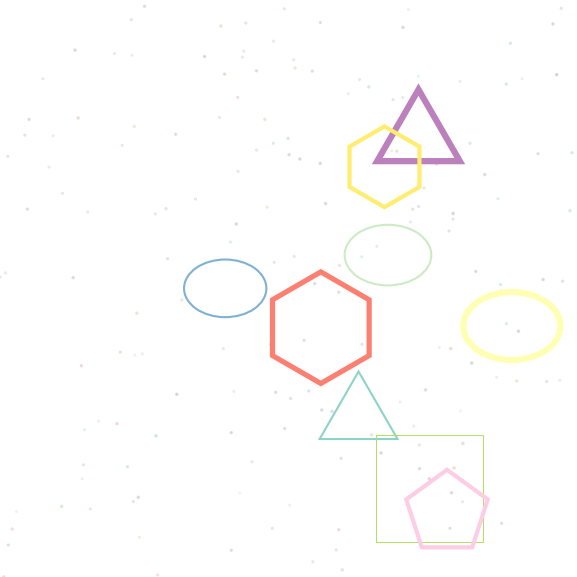[{"shape": "triangle", "thickness": 1, "radius": 0.39, "center": [0.621, 0.278]}, {"shape": "oval", "thickness": 3, "radius": 0.42, "center": [0.886, 0.435]}, {"shape": "hexagon", "thickness": 2.5, "radius": 0.48, "center": [0.556, 0.432]}, {"shape": "oval", "thickness": 1, "radius": 0.36, "center": [0.39, 0.5]}, {"shape": "square", "thickness": 0.5, "radius": 0.46, "center": [0.744, 0.154]}, {"shape": "pentagon", "thickness": 2, "radius": 0.37, "center": [0.774, 0.111]}, {"shape": "triangle", "thickness": 3, "radius": 0.41, "center": [0.725, 0.761]}, {"shape": "oval", "thickness": 1, "radius": 0.37, "center": [0.672, 0.557]}, {"shape": "hexagon", "thickness": 2, "radius": 0.35, "center": [0.666, 0.71]}]